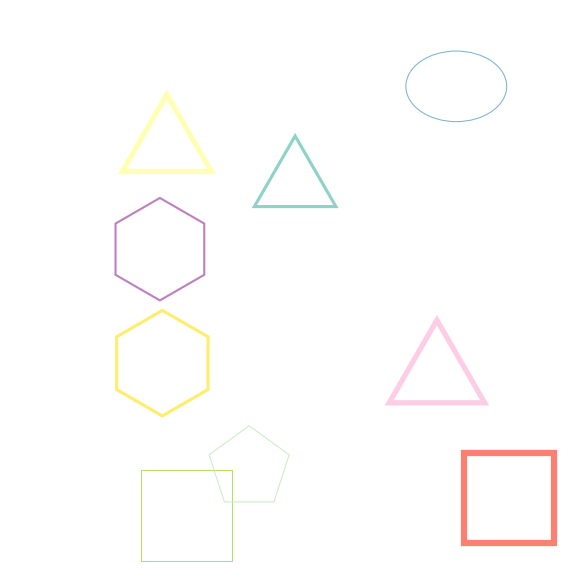[{"shape": "triangle", "thickness": 1.5, "radius": 0.41, "center": [0.511, 0.682]}, {"shape": "triangle", "thickness": 2.5, "radius": 0.44, "center": [0.289, 0.747]}, {"shape": "square", "thickness": 3, "radius": 0.39, "center": [0.881, 0.137]}, {"shape": "oval", "thickness": 0.5, "radius": 0.44, "center": [0.79, 0.85]}, {"shape": "square", "thickness": 0.5, "radius": 0.4, "center": [0.323, 0.106]}, {"shape": "triangle", "thickness": 2.5, "radius": 0.48, "center": [0.757, 0.349]}, {"shape": "hexagon", "thickness": 1, "radius": 0.44, "center": [0.277, 0.568]}, {"shape": "pentagon", "thickness": 0.5, "radius": 0.36, "center": [0.431, 0.189]}, {"shape": "hexagon", "thickness": 1.5, "radius": 0.46, "center": [0.281, 0.37]}]